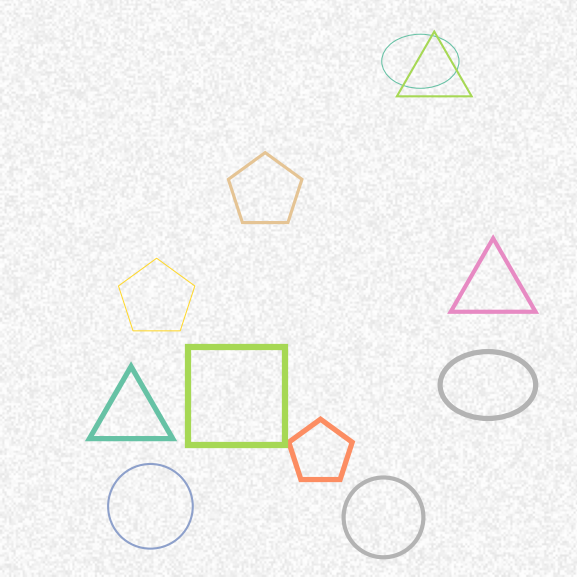[{"shape": "triangle", "thickness": 2.5, "radius": 0.42, "center": [0.227, 0.281]}, {"shape": "oval", "thickness": 0.5, "radius": 0.33, "center": [0.728, 0.893]}, {"shape": "pentagon", "thickness": 2.5, "radius": 0.29, "center": [0.555, 0.216]}, {"shape": "circle", "thickness": 1, "radius": 0.37, "center": [0.261, 0.122]}, {"shape": "triangle", "thickness": 2, "radius": 0.42, "center": [0.854, 0.502]}, {"shape": "triangle", "thickness": 1, "radius": 0.37, "center": [0.752, 0.87]}, {"shape": "square", "thickness": 3, "radius": 0.42, "center": [0.409, 0.314]}, {"shape": "pentagon", "thickness": 0.5, "radius": 0.35, "center": [0.271, 0.482]}, {"shape": "pentagon", "thickness": 1.5, "radius": 0.33, "center": [0.459, 0.668]}, {"shape": "circle", "thickness": 2, "radius": 0.35, "center": [0.664, 0.103]}, {"shape": "oval", "thickness": 2.5, "radius": 0.41, "center": [0.845, 0.332]}]